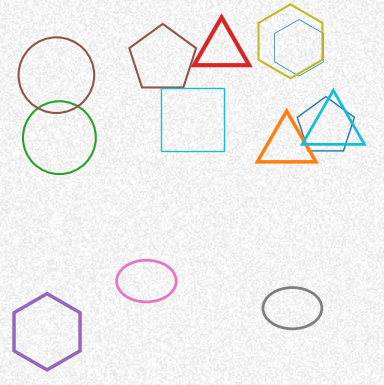[{"shape": "pentagon", "thickness": 1, "radius": 0.39, "center": [0.846, 0.671]}, {"shape": "hexagon", "thickness": 0.5, "radius": 0.37, "center": [0.777, 0.876]}, {"shape": "triangle", "thickness": 2.5, "radius": 0.44, "center": [0.744, 0.624]}, {"shape": "circle", "thickness": 1.5, "radius": 0.47, "center": [0.154, 0.642]}, {"shape": "triangle", "thickness": 3, "radius": 0.41, "center": [0.576, 0.872]}, {"shape": "hexagon", "thickness": 2.5, "radius": 0.5, "center": [0.122, 0.138]}, {"shape": "pentagon", "thickness": 1.5, "radius": 0.46, "center": [0.423, 0.847]}, {"shape": "circle", "thickness": 1.5, "radius": 0.49, "center": [0.146, 0.805]}, {"shape": "oval", "thickness": 2, "radius": 0.39, "center": [0.38, 0.27]}, {"shape": "oval", "thickness": 2, "radius": 0.38, "center": [0.759, 0.2]}, {"shape": "hexagon", "thickness": 1.5, "radius": 0.48, "center": [0.754, 0.893]}, {"shape": "triangle", "thickness": 2, "radius": 0.47, "center": [0.866, 0.672]}, {"shape": "square", "thickness": 1, "radius": 0.41, "center": [0.5, 0.689]}]